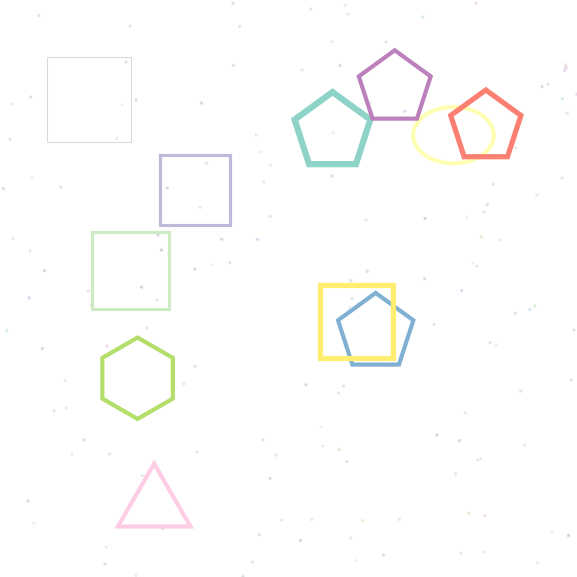[{"shape": "pentagon", "thickness": 3, "radius": 0.34, "center": [0.576, 0.771]}, {"shape": "oval", "thickness": 2, "radius": 0.35, "center": [0.785, 0.765]}, {"shape": "square", "thickness": 1.5, "radius": 0.3, "center": [0.337, 0.671]}, {"shape": "pentagon", "thickness": 2.5, "radius": 0.32, "center": [0.841, 0.779]}, {"shape": "pentagon", "thickness": 2, "radius": 0.34, "center": [0.651, 0.423]}, {"shape": "hexagon", "thickness": 2, "radius": 0.35, "center": [0.238, 0.344]}, {"shape": "triangle", "thickness": 2, "radius": 0.36, "center": [0.267, 0.124]}, {"shape": "square", "thickness": 0.5, "radius": 0.37, "center": [0.154, 0.827]}, {"shape": "pentagon", "thickness": 2, "radius": 0.33, "center": [0.684, 0.847]}, {"shape": "square", "thickness": 1.5, "radius": 0.33, "center": [0.227, 0.531]}, {"shape": "square", "thickness": 2.5, "radius": 0.32, "center": [0.617, 0.442]}]